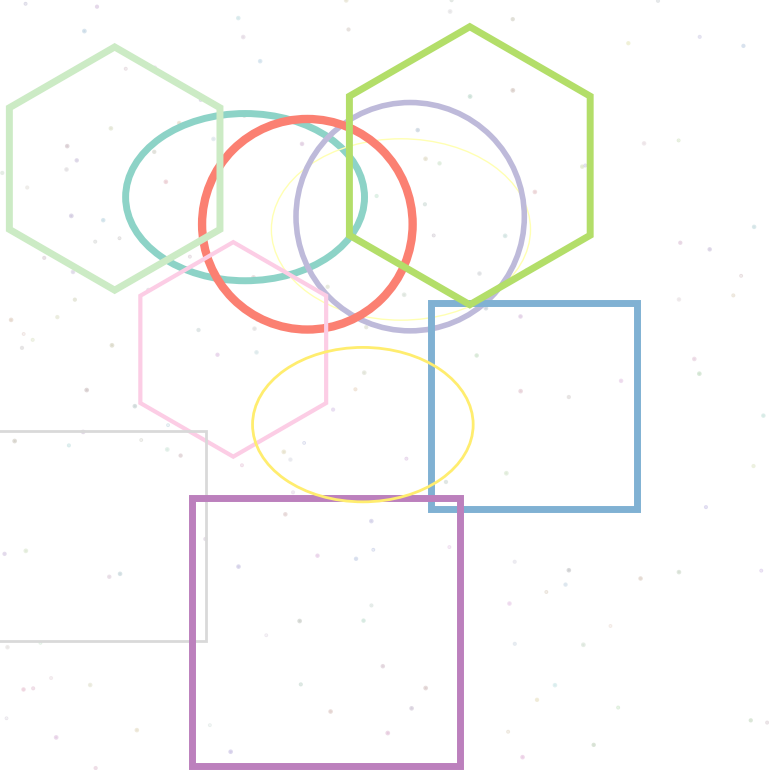[{"shape": "oval", "thickness": 2.5, "radius": 0.78, "center": [0.318, 0.744]}, {"shape": "oval", "thickness": 0.5, "radius": 0.84, "center": [0.521, 0.702]}, {"shape": "circle", "thickness": 2, "radius": 0.74, "center": [0.533, 0.719]}, {"shape": "circle", "thickness": 3, "radius": 0.68, "center": [0.399, 0.709]}, {"shape": "square", "thickness": 2.5, "radius": 0.67, "center": [0.693, 0.473]}, {"shape": "hexagon", "thickness": 2.5, "radius": 0.9, "center": [0.61, 0.785]}, {"shape": "hexagon", "thickness": 1.5, "radius": 0.7, "center": [0.303, 0.546]}, {"shape": "square", "thickness": 1, "radius": 0.68, "center": [0.131, 0.303]}, {"shape": "square", "thickness": 2.5, "radius": 0.87, "center": [0.424, 0.179]}, {"shape": "hexagon", "thickness": 2.5, "radius": 0.79, "center": [0.149, 0.781]}, {"shape": "oval", "thickness": 1, "radius": 0.72, "center": [0.471, 0.449]}]